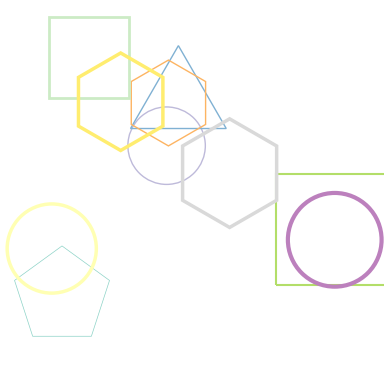[{"shape": "pentagon", "thickness": 0.5, "radius": 0.65, "center": [0.161, 0.232]}, {"shape": "circle", "thickness": 2.5, "radius": 0.58, "center": [0.134, 0.354]}, {"shape": "circle", "thickness": 1, "radius": 0.5, "center": [0.433, 0.622]}, {"shape": "triangle", "thickness": 1, "radius": 0.72, "center": [0.463, 0.738]}, {"shape": "hexagon", "thickness": 1, "radius": 0.56, "center": [0.437, 0.733]}, {"shape": "square", "thickness": 1.5, "radius": 0.72, "center": [0.86, 0.405]}, {"shape": "hexagon", "thickness": 2.5, "radius": 0.71, "center": [0.596, 0.55]}, {"shape": "circle", "thickness": 3, "radius": 0.61, "center": [0.869, 0.377]}, {"shape": "square", "thickness": 2, "radius": 0.52, "center": [0.232, 0.851]}, {"shape": "hexagon", "thickness": 2.5, "radius": 0.63, "center": [0.313, 0.736]}]